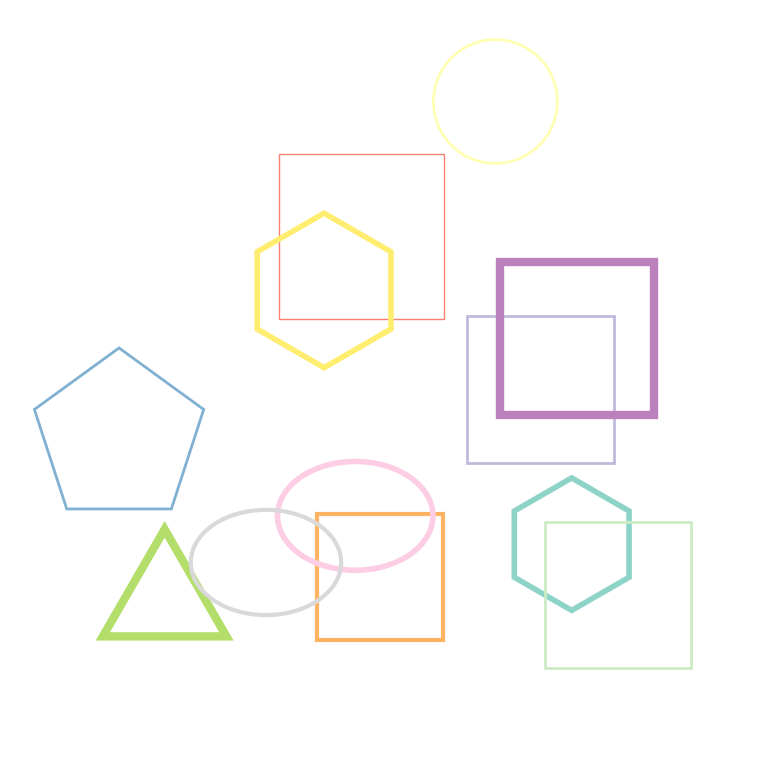[{"shape": "hexagon", "thickness": 2, "radius": 0.43, "center": [0.742, 0.293]}, {"shape": "circle", "thickness": 1, "radius": 0.4, "center": [0.643, 0.868]}, {"shape": "square", "thickness": 1, "radius": 0.48, "center": [0.702, 0.494]}, {"shape": "square", "thickness": 0.5, "radius": 0.53, "center": [0.47, 0.693]}, {"shape": "pentagon", "thickness": 1, "radius": 0.58, "center": [0.155, 0.433]}, {"shape": "square", "thickness": 1.5, "radius": 0.41, "center": [0.493, 0.25]}, {"shape": "triangle", "thickness": 3, "radius": 0.46, "center": [0.214, 0.22]}, {"shape": "oval", "thickness": 2, "radius": 0.5, "center": [0.461, 0.33]}, {"shape": "oval", "thickness": 1.5, "radius": 0.49, "center": [0.345, 0.27]}, {"shape": "square", "thickness": 3, "radius": 0.5, "center": [0.749, 0.56]}, {"shape": "square", "thickness": 1, "radius": 0.47, "center": [0.803, 0.228]}, {"shape": "hexagon", "thickness": 2, "radius": 0.5, "center": [0.421, 0.623]}]